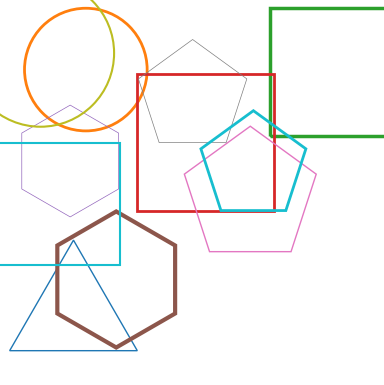[{"shape": "triangle", "thickness": 1, "radius": 0.96, "center": [0.191, 0.185]}, {"shape": "circle", "thickness": 2, "radius": 0.8, "center": [0.223, 0.819]}, {"shape": "square", "thickness": 2.5, "radius": 0.83, "center": [0.869, 0.812]}, {"shape": "square", "thickness": 2, "radius": 0.89, "center": [0.534, 0.63]}, {"shape": "hexagon", "thickness": 0.5, "radius": 0.73, "center": [0.182, 0.582]}, {"shape": "hexagon", "thickness": 3, "radius": 0.88, "center": [0.302, 0.274]}, {"shape": "pentagon", "thickness": 1, "radius": 0.9, "center": [0.65, 0.492]}, {"shape": "pentagon", "thickness": 0.5, "radius": 0.74, "center": [0.5, 0.749]}, {"shape": "circle", "thickness": 1.5, "radius": 0.96, "center": [0.105, 0.862]}, {"shape": "square", "thickness": 1.5, "radius": 0.79, "center": [0.154, 0.47]}, {"shape": "pentagon", "thickness": 2, "radius": 0.72, "center": [0.658, 0.569]}]